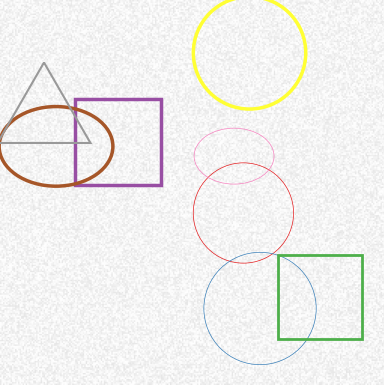[{"shape": "circle", "thickness": 0.5, "radius": 0.65, "center": [0.632, 0.447]}, {"shape": "circle", "thickness": 0.5, "radius": 0.73, "center": [0.675, 0.199]}, {"shape": "square", "thickness": 2, "radius": 0.54, "center": [0.832, 0.228]}, {"shape": "square", "thickness": 2.5, "radius": 0.56, "center": [0.306, 0.632]}, {"shape": "circle", "thickness": 2.5, "radius": 0.73, "center": [0.648, 0.863]}, {"shape": "oval", "thickness": 2.5, "radius": 0.74, "center": [0.146, 0.62]}, {"shape": "oval", "thickness": 0.5, "radius": 0.52, "center": [0.608, 0.594]}, {"shape": "triangle", "thickness": 1.5, "radius": 0.7, "center": [0.114, 0.698]}]